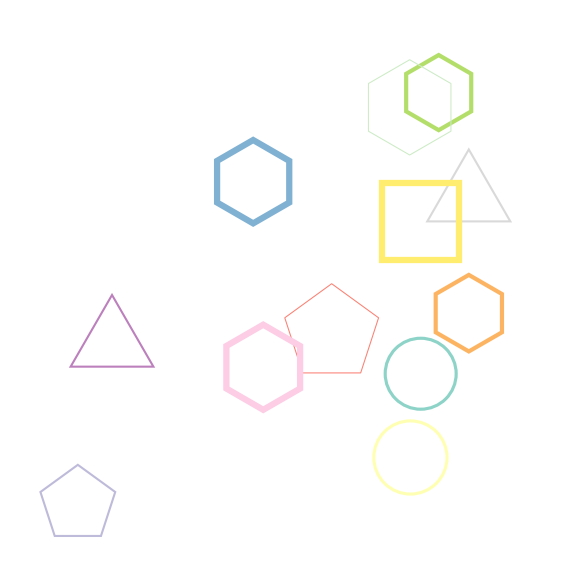[{"shape": "circle", "thickness": 1.5, "radius": 0.31, "center": [0.728, 0.352]}, {"shape": "circle", "thickness": 1.5, "radius": 0.32, "center": [0.711, 0.207]}, {"shape": "pentagon", "thickness": 1, "radius": 0.34, "center": [0.135, 0.126]}, {"shape": "pentagon", "thickness": 0.5, "radius": 0.43, "center": [0.574, 0.422]}, {"shape": "hexagon", "thickness": 3, "radius": 0.36, "center": [0.438, 0.685]}, {"shape": "hexagon", "thickness": 2, "radius": 0.33, "center": [0.812, 0.457]}, {"shape": "hexagon", "thickness": 2, "radius": 0.33, "center": [0.76, 0.839]}, {"shape": "hexagon", "thickness": 3, "radius": 0.37, "center": [0.456, 0.363]}, {"shape": "triangle", "thickness": 1, "radius": 0.42, "center": [0.812, 0.657]}, {"shape": "triangle", "thickness": 1, "radius": 0.41, "center": [0.194, 0.406]}, {"shape": "hexagon", "thickness": 0.5, "radius": 0.41, "center": [0.709, 0.813]}, {"shape": "square", "thickness": 3, "radius": 0.33, "center": [0.728, 0.616]}]